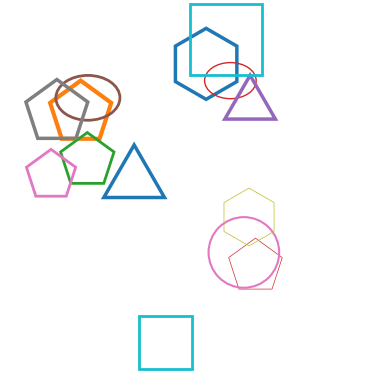[{"shape": "hexagon", "thickness": 2.5, "radius": 0.46, "center": [0.535, 0.834]}, {"shape": "triangle", "thickness": 2.5, "radius": 0.45, "center": [0.348, 0.532]}, {"shape": "pentagon", "thickness": 3, "radius": 0.42, "center": [0.21, 0.707]}, {"shape": "pentagon", "thickness": 2, "radius": 0.36, "center": [0.227, 0.583]}, {"shape": "oval", "thickness": 1, "radius": 0.33, "center": [0.598, 0.791]}, {"shape": "pentagon", "thickness": 0.5, "radius": 0.37, "center": [0.664, 0.308]}, {"shape": "triangle", "thickness": 2.5, "radius": 0.38, "center": [0.65, 0.729]}, {"shape": "oval", "thickness": 2, "radius": 0.42, "center": [0.228, 0.746]}, {"shape": "pentagon", "thickness": 2, "radius": 0.34, "center": [0.133, 0.545]}, {"shape": "circle", "thickness": 1.5, "radius": 0.46, "center": [0.633, 0.344]}, {"shape": "pentagon", "thickness": 2.5, "radius": 0.42, "center": [0.148, 0.709]}, {"shape": "hexagon", "thickness": 0.5, "radius": 0.38, "center": [0.647, 0.436]}, {"shape": "square", "thickness": 2, "radius": 0.47, "center": [0.587, 0.898]}, {"shape": "square", "thickness": 2, "radius": 0.34, "center": [0.43, 0.111]}]